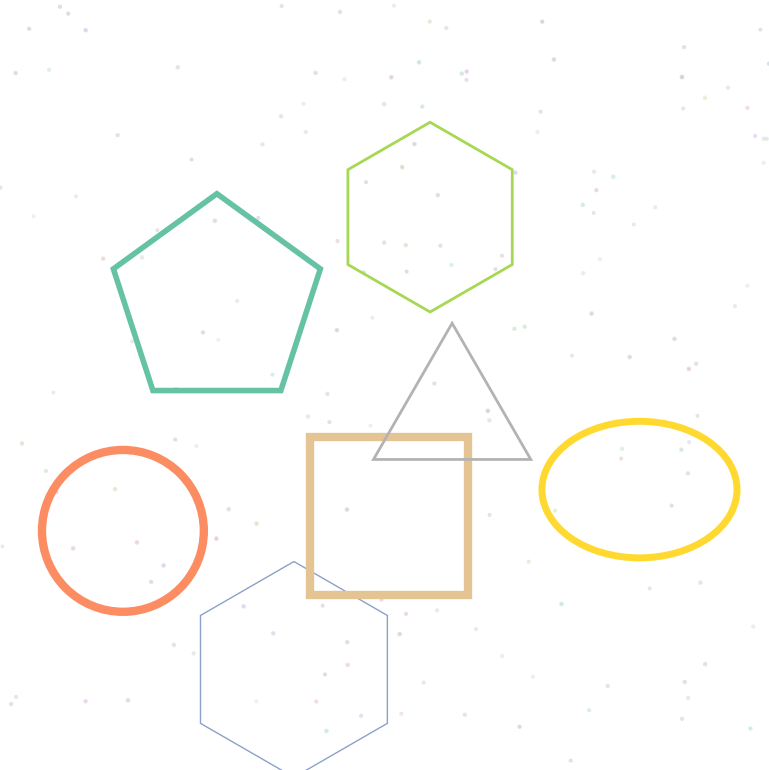[{"shape": "pentagon", "thickness": 2, "radius": 0.71, "center": [0.282, 0.607]}, {"shape": "circle", "thickness": 3, "radius": 0.53, "center": [0.16, 0.311]}, {"shape": "hexagon", "thickness": 0.5, "radius": 0.7, "center": [0.382, 0.131]}, {"shape": "hexagon", "thickness": 1, "radius": 0.62, "center": [0.559, 0.718]}, {"shape": "oval", "thickness": 2.5, "radius": 0.63, "center": [0.831, 0.364]}, {"shape": "square", "thickness": 3, "radius": 0.51, "center": [0.505, 0.329]}, {"shape": "triangle", "thickness": 1, "radius": 0.59, "center": [0.587, 0.462]}]